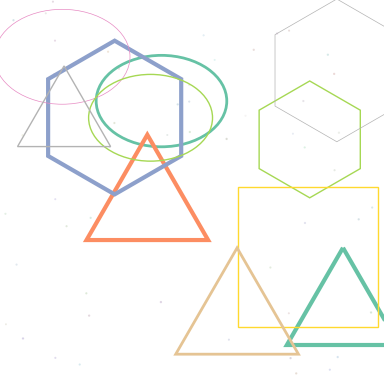[{"shape": "oval", "thickness": 2, "radius": 0.85, "center": [0.419, 0.737]}, {"shape": "triangle", "thickness": 3, "radius": 0.84, "center": [0.891, 0.188]}, {"shape": "triangle", "thickness": 3, "radius": 0.91, "center": [0.383, 0.468]}, {"shape": "hexagon", "thickness": 3, "radius": 1.0, "center": [0.298, 0.695]}, {"shape": "oval", "thickness": 0.5, "radius": 0.88, "center": [0.162, 0.853]}, {"shape": "oval", "thickness": 1, "radius": 0.8, "center": [0.391, 0.694]}, {"shape": "hexagon", "thickness": 1, "radius": 0.76, "center": [0.804, 0.638]}, {"shape": "square", "thickness": 1, "radius": 0.9, "center": [0.8, 0.332]}, {"shape": "triangle", "thickness": 2, "radius": 0.92, "center": [0.616, 0.172]}, {"shape": "triangle", "thickness": 1, "radius": 0.7, "center": [0.166, 0.689]}, {"shape": "hexagon", "thickness": 0.5, "radius": 0.93, "center": [0.875, 0.817]}]